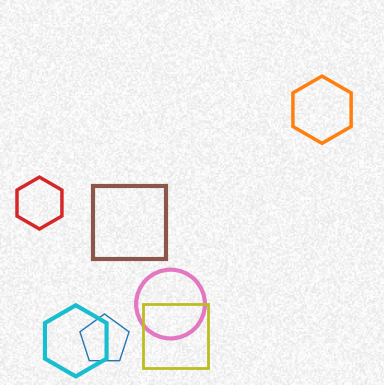[{"shape": "pentagon", "thickness": 1, "radius": 0.34, "center": [0.271, 0.117]}, {"shape": "hexagon", "thickness": 2.5, "radius": 0.44, "center": [0.836, 0.715]}, {"shape": "hexagon", "thickness": 2.5, "radius": 0.34, "center": [0.102, 0.473]}, {"shape": "square", "thickness": 3, "radius": 0.47, "center": [0.337, 0.421]}, {"shape": "circle", "thickness": 3, "radius": 0.45, "center": [0.443, 0.21]}, {"shape": "square", "thickness": 2, "radius": 0.42, "center": [0.456, 0.127]}, {"shape": "hexagon", "thickness": 3, "radius": 0.46, "center": [0.197, 0.115]}]